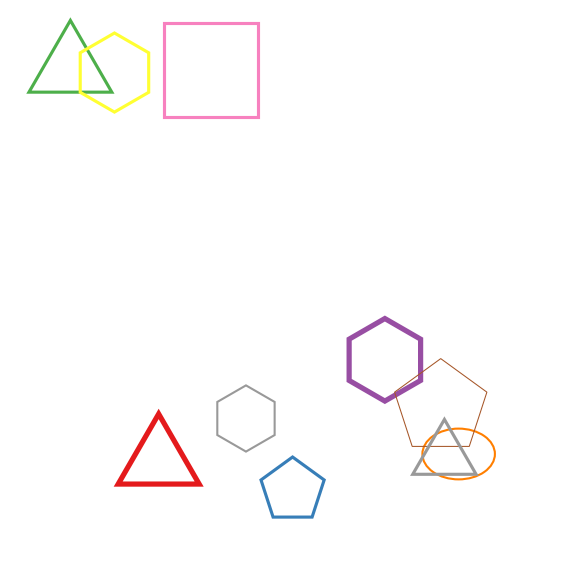[{"shape": "triangle", "thickness": 2.5, "radius": 0.4, "center": [0.275, 0.201]}, {"shape": "pentagon", "thickness": 1.5, "radius": 0.29, "center": [0.507, 0.15]}, {"shape": "triangle", "thickness": 1.5, "radius": 0.41, "center": [0.122, 0.881]}, {"shape": "hexagon", "thickness": 2.5, "radius": 0.36, "center": [0.666, 0.376]}, {"shape": "oval", "thickness": 1, "radius": 0.31, "center": [0.794, 0.213]}, {"shape": "hexagon", "thickness": 1.5, "radius": 0.34, "center": [0.198, 0.874]}, {"shape": "pentagon", "thickness": 0.5, "radius": 0.42, "center": [0.763, 0.294]}, {"shape": "square", "thickness": 1.5, "radius": 0.41, "center": [0.365, 0.878]}, {"shape": "hexagon", "thickness": 1, "radius": 0.29, "center": [0.426, 0.274]}, {"shape": "triangle", "thickness": 1.5, "radius": 0.32, "center": [0.77, 0.21]}]